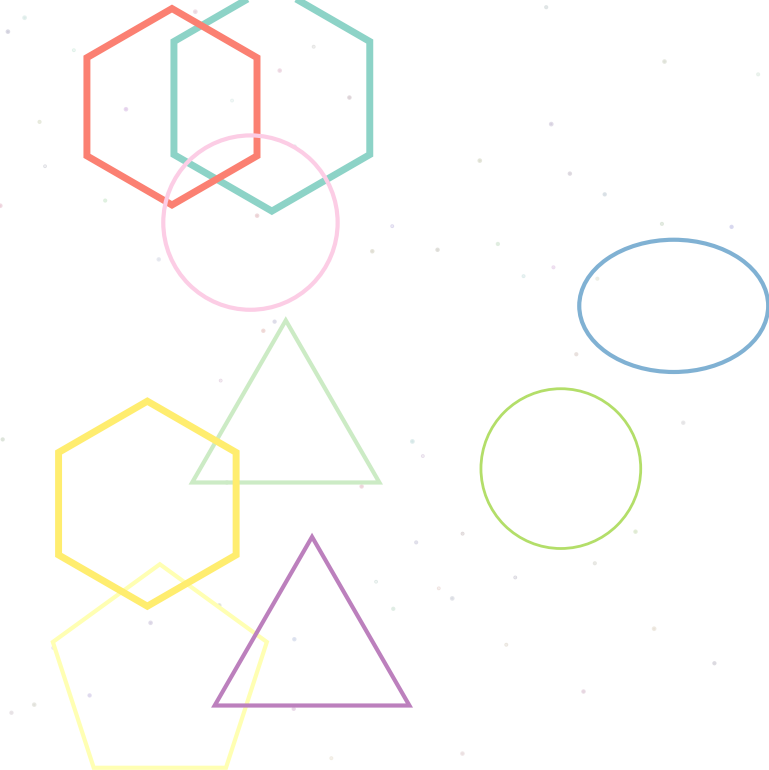[{"shape": "hexagon", "thickness": 2.5, "radius": 0.73, "center": [0.353, 0.873]}, {"shape": "pentagon", "thickness": 1.5, "radius": 0.73, "center": [0.208, 0.121]}, {"shape": "hexagon", "thickness": 2.5, "radius": 0.64, "center": [0.223, 0.861]}, {"shape": "oval", "thickness": 1.5, "radius": 0.61, "center": [0.875, 0.603]}, {"shape": "circle", "thickness": 1, "radius": 0.52, "center": [0.728, 0.391]}, {"shape": "circle", "thickness": 1.5, "radius": 0.57, "center": [0.325, 0.711]}, {"shape": "triangle", "thickness": 1.5, "radius": 0.73, "center": [0.405, 0.157]}, {"shape": "triangle", "thickness": 1.5, "radius": 0.7, "center": [0.371, 0.444]}, {"shape": "hexagon", "thickness": 2.5, "radius": 0.67, "center": [0.191, 0.346]}]